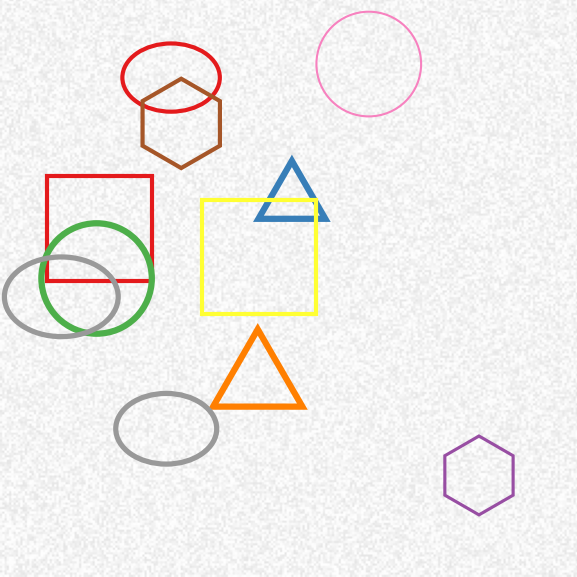[{"shape": "oval", "thickness": 2, "radius": 0.42, "center": [0.296, 0.865]}, {"shape": "square", "thickness": 2, "radius": 0.45, "center": [0.172, 0.603]}, {"shape": "triangle", "thickness": 3, "radius": 0.33, "center": [0.505, 0.654]}, {"shape": "circle", "thickness": 3, "radius": 0.48, "center": [0.167, 0.517]}, {"shape": "hexagon", "thickness": 1.5, "radius": 0.34, "center": [0.829, 0.176]}, {"shape": "triangle", "thickness": 3, "radius": 0.45, "center": [0.446, 0.34]}, {"shape": "square", "thickness": 2, "radius": 0.5, "center": [0.448, 0.554]}, {"shape": "hexagon", "thickness": 2, "radius": 0.39, "center": [0.314, 0.785]}, {"shape": "circle", "thickness": 1, "radius": 0.45, "center": [0.639, 0.888]}, {"shape": "oval", "thickness": 2.5, "radius": 0.49, "center": [0.106, 0.485]}, {"shape": "oval", "thickness": 2.5, "radius": 0.44, "center": [0.288, 0.257]}]